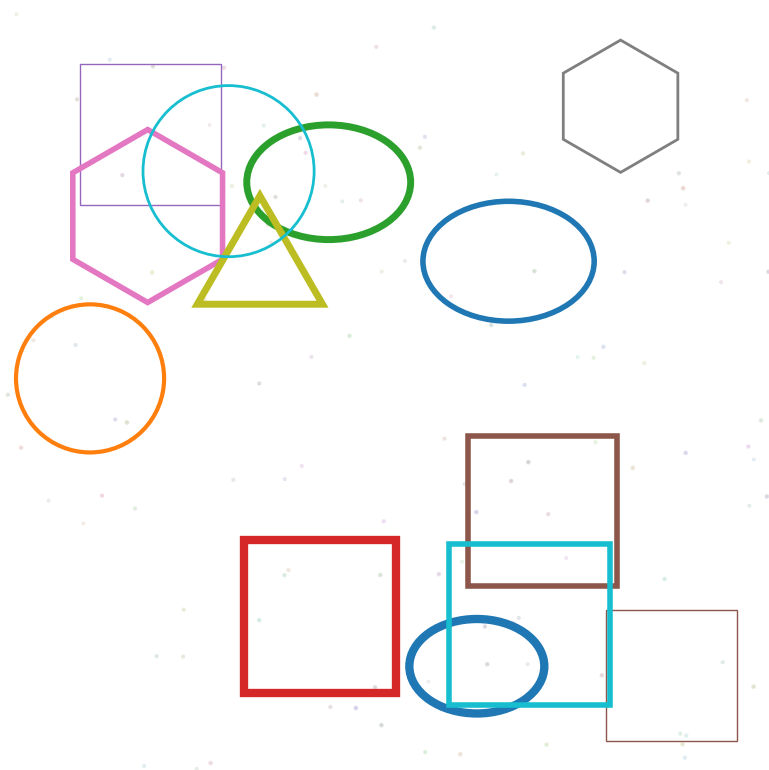[{"shape": "oval", "thickness": 2, "radius": 0.56, "center": [0.66, 0.661]}, {"shape": "oval", "thickness": 3, "radius": 0.44, "center": [0.619, 0.135]}, {"shape": "circle", "thickness": 1.5, "radius": 0.48, "center": [0.117, 0.509]}, {"shape": "oval", "thickness": 2.5, "radius": 0.53, "center": [0.427, 0.763]}, {"shape": "square", "thickness": 3, "radius": 0.49, "center": [0.416, 0.199]}, {"shape": "square", "thickness": 0.5, "radius": 0.46, "center": [0.196, 0.826]}, {"shape": "square", "thickness": 2, "radius": 0.48, "center": [0.705, 0.336]}, {"shape": "square", "thickness": 0.5, "radius": 0.42, "center": [0.872, 0.122]}, {"shape": "hexagon", "thickness": 2, "radius": 0.56, "center": [0.192, 0.719]}, {"shape": "hexagon", "thickness": 1, "radius": 0.43, "center": [0.806, 0.862]}, {"shape": "triangle", "thickness": 2.5, "radius": 0.47, "center": [0.338, 0.652]}, {"shape": "circle", "thickness": 1, "radius": 0.56, "center": [0.297, 0.778]}, {"shape": "square", "thickness": 2, "radius": 0.52, "center": [0.688, 0.189]}]